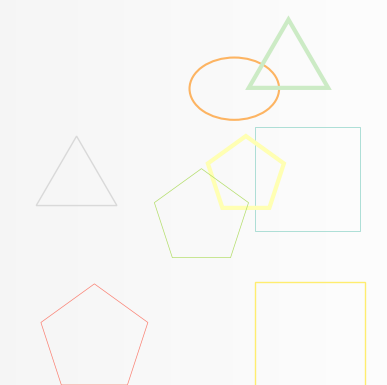[{"shape": "square", "thickness": 0.5, "radius": 0.68, "center": [0.794, 0.535]}, {"shape": "pentagon", "thickness": 3, "radius": 0.52, "center": [0.635, 0.544]}, {"shape": "pentagon", "thickness": 0.5, "radius": 0.73, "center": [0.244, 0.118]}, {"shape": "oval", "thickness": 1.5, "radius": 0.58, "center": [0.605, 0.77]}, {"shape": "pentagon", "thickness": 0.5, "radius": 0.64, "center": [0.52, 0.434]}, {"shape": "triangle", "thickness": 1, "radius": 0.6, "center": [0.198, 0.526]}, {"shape": "triangle", "thickness": 3, "radius": 0.59, "center": [0.744, 0.831]}, {"shape": "square", "thickness": 1, "radius": 0.71, "center": [0.8, 0.126]}]